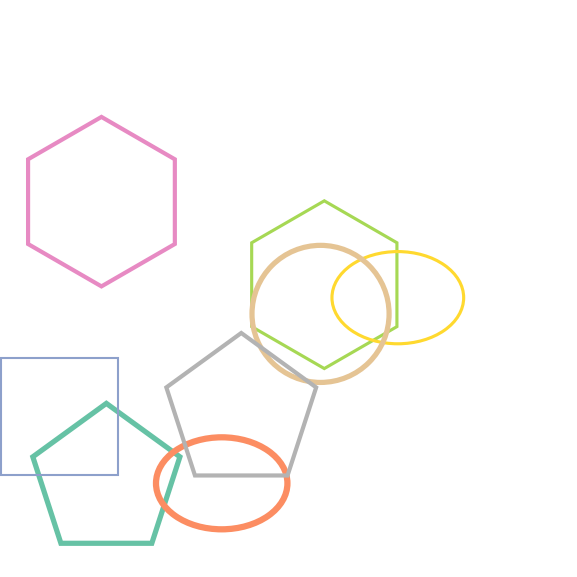[{"shape": "pentagon", "thickness": 2.5, "radius": 0.67, "center": [0.184, 0.167]}, {"shape": "oval", "thickness": 3, "radius": 0.57, "center": [0.384, 0.162]}, {"shape": "square", "thickness": 1, "radius": 0.51, "center": [0.103, 0.277]}, {"shape": "hexagon", "thickness": 2, "radius": 0.73, "center": [0.176, 0.65]}, {"shape": "hexagon", "thickness": 1.5, "radius": 0.73, "center": [0.562, 0.506]}, {"shape": "oval", "thickness": 1.5, "radius": 0.57, "center": [0.689, 0.484]}, {"shape": "circle", "thickness": 2.5, "radius": 0.59, "center": [0.555, 0.456]}, {"shape": "pentagon", "thickness": 2, "radius": 0.68, "center": [0.418, 0.286]}]